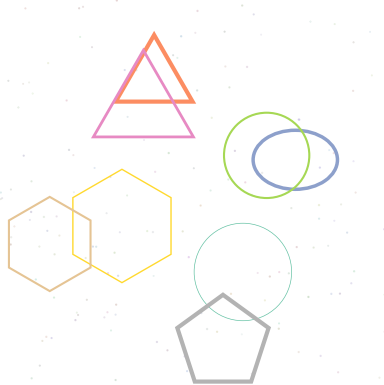[{"shape": "circle", "thickness": 0.5, "radius": 0.63, "center": [0.631, 0.294]}, {"shape": "triangle", "thickness": 3, "radius": 0.58, "center": [0.4, 0.794]}, {"shape": "oval", "thickness": 2.5, "radius": 0.55, "center": [0.767, 0.585]}, {"shape": "triangle", "thickness": 2, "radius": 0.75, "center": [0.372, 0.719]}, {"shape": "circle", "thickness": 1.5, "radius": 0.55, "center": [0.693, 0.596]}, {"shape": "hexagon", "thickness": 1, "radius": 0.74, "center": [0.317, 0.413]}, {"shape": "hexagon", "thickness": 1.5, "radius": 0.61, "center": [0.129, 0.366]}, {"shape": "pentagon", "thickness": 3, "radius": 0.62, "center": [0.579, 0.11]}]